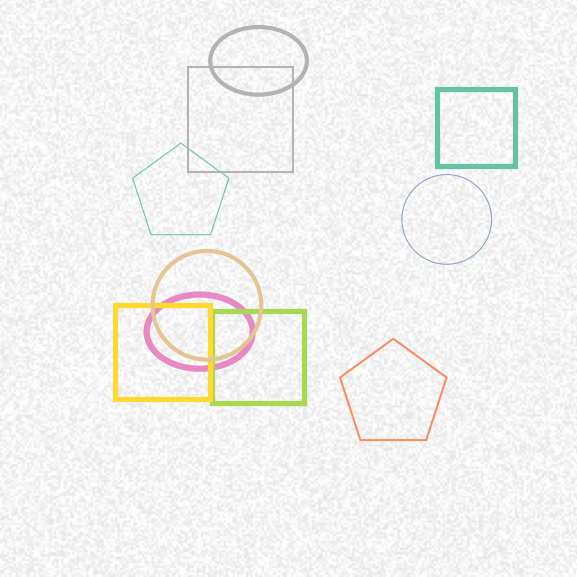[{"shape": "pentagon", "thickness": 0.5, "radius": 0.44, "center": [0.313, 0.664]}, {"shape": "square", "thickness": 2.5, "radius": 0.33, "center": [0.824, 0.778]}, {"shape": "pentagon", "thickness": 1, "radius": 0.48, "center": [0.681, 0.316]}, {"shape": "circle", "thickness": 0.5, "radius": 0.39, "center": [0.774, 0.619]}, {"shape": "oval", "thickness": 3, "radius": 0.46, "center": [0.346, 0.425]}, {"shape": "square", "thickness": 2.5, "radius": 0.4, "center": [0.447, 0.381]}, {"shape": "square", "thickness": 2.5, "radius": 0.41, "center": [0.281, 0.389]}, {"shape": "circle", "thickness": 2, "radius": 0.47, "center": [0.358, 0.47]}, {"shape": "oval", "thickness": 2, "radius": 0.42, "center": [0.448, 0.894]}, {"shape": "square", "thickness": 1, "radius": 0.45, "center": [0.416, 0.792]}]